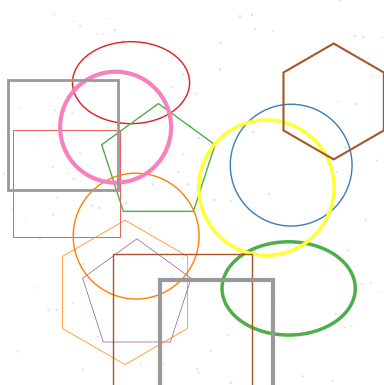[{"shape": "oval", "thickness": 1, "radius": 0.76, "center": [0.34, 0.785]}, {"shape": "square", "thickness": 0.5, "radius": 0.7, "center": [0.172, 0.523]}, {"shape": "circle", "thickness": 1, "radius": 0.79, "center": [0.756, 0.571]}, {"shape": "pentagon", "thickness": 1, "radius": 0.77, "center": [0.411, 0.576]}, {"shape": "oval", "thickness": 2.5, "radius": 0.87, "center": [0.75, 0.251]}, {"shape": "pentagon", "thickness": 0.5, "radius": 0.74, "center": [0.356, 0.232]}, {"shape": "hexagon", "thickness": 0.5, "radius": 0.94, "center": [0.325, 0.24]}, {"shape": "circle", "thickness": 1, "radius": 0.82, "center": [0.354, 0.387]}, {"shape": "circle", "thickness": 2.5, "radius": 0.88, "center": [0.692, 0.512]}, {"shape": "hexagon", "thickness": 1.5, "radius": 0.75, "center": [0.867, 0.736]}, {"shape": "square", "thickness": 1, "radius": 0.9, "center": [0.474, 0.16]}, {"shape": "circle", "thickness": 3, "radius": 0.72, "center": [0.3, 0.67]}, {"shape": "square", "thickness": 3, "radius": 0.74, "center": [0.563, 0.126]}, {"shape": "square", "thickness": 2, "radius": 0.71, "center": [0.164, 0.65]}]